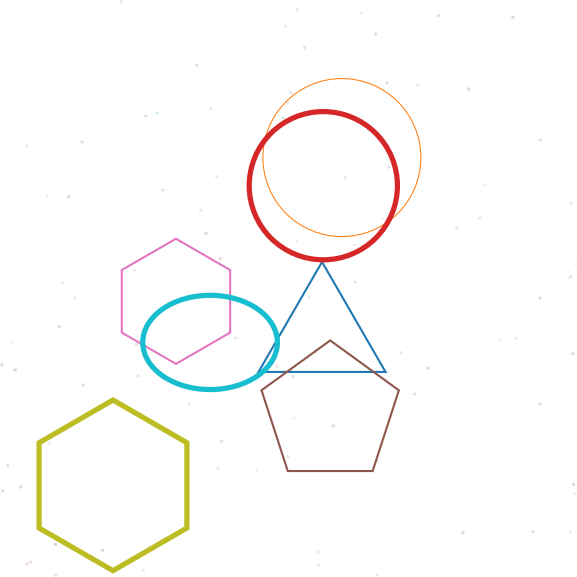[{"shape": "triangle", "thickness": 1, "radius": 0.64, "center": [0.558, 0.419]}, {"shape": "circle", "thickness": 0.5, "radius": 0.68, "center": [0.592, 0.726]}, {"shape": "circle", "thickness": 2.5, "radius": 0.64, "center": [0.56, 0.678]}, {"shape": "pentagon", "thickness": 1, "radius": 0.63, "center": [0.572, 0.285]}, {"shape": "hexagon", "thickness": 1, "radius": 0.54, "center": [0.305, 0.477]}, {"shape": "hexagon", "thickness": 2.5, "radius": 0.74, "center": [0.196, 0.159]}, {"shape": "oval", "thickness": 2.5, "radius": 0.58, "center": [0.364, 0.406]}]